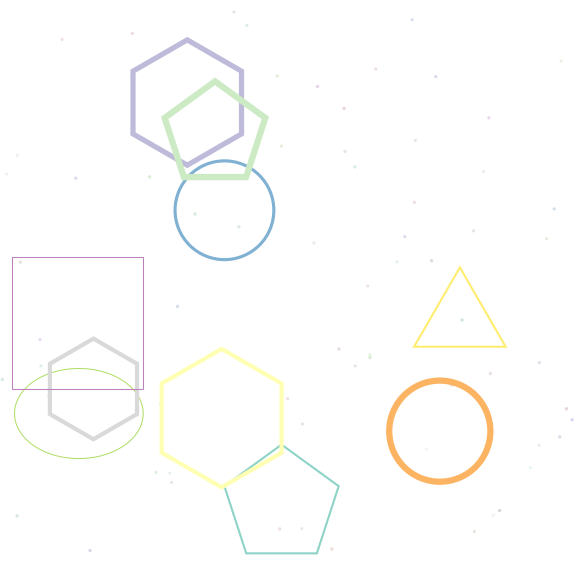[{"shape": "pentagon", "thickness": 1, "radius": 0.52, "center": [0.488, 0.125]}, {"shape": "hexagon", "thickness": 2, "radius": 0.6, "center": [0.384, 0.275]}, {"shape": "hexagon", "thickness": 2.5, "radius": 0.54, "center": [0.324, 0.822]}, {"shape": "circle", "thickness": 1.5, "radius": 0.43, "center": [0.389, 0.635]}, {"shape": "circle", "thickness": 3, "radius": 0.44, "center": [0.762, 0.253]}, {"shape": "oval", "thickness": 0.5, "radius": 0.56, "center": [0.137, 0.283]}, {"shape": "hexagon", "thickness": 2, "radius": 0.44, "center": [0.162, 0.326]}, {"shape": "square", "thickness": 0.5, "radius": 0.57, "center": [0.134, 0.44]}, {"shape": "pentagon", "thickness": 3, "radius": 0.46, "center": [0.372, 0.767]}, {"shape": "triangle", "thickness": 1, "radius": 0.46, "center": [0.796, 0.445]}]